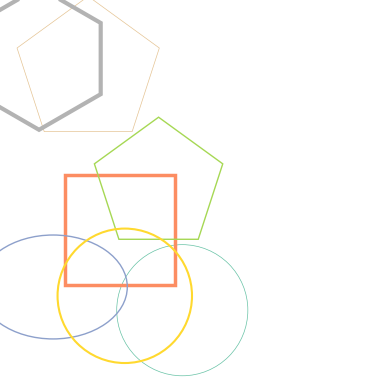[{"shape": "circle", "thickness": 0.5, "radius": 0.85, "center": [0.473, 0.194]}, {"shape": "square", "thickness": 2.5, "radius": 0.71, "center": [0.311, 0.403]}, {"shape": "oval", "thickness": 1, "radius": 0.96, "center": [0.138, 0.255]}, {"shape": "pentagon", "thickness": 1, "radius": 0.88, "center": [0.412, 0.52]}, {"shape": "circle", "thickness": 1.5, "radius": 0.87, "center": [0.324, 0.232]}, {"shape": "pentagon", "thickness": 0.5, "radius": 0.97, "center": [0.229, 0.815]}, {"shape": "hexagon", "thickness": 3, "radius": 0.92, "center": [0.101, 0.848]}]